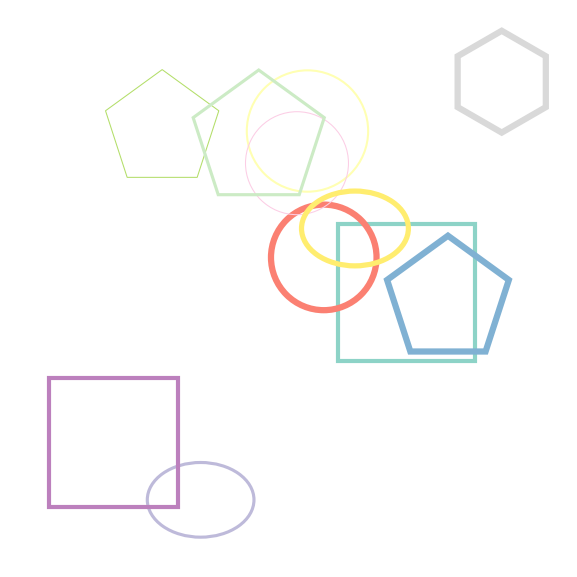[{"shape": "square", "thickness": 2, "radius": 0.59, "center": [0.704, 0.493]}, {"shape": "circle", "thickness": 1, "radius": 0.53, "center": [0.532, 0.772]}, {"shape": "oval", "thickness": 1.5, "radius": 0.46, "center": [0.347, 0.134]}, {"shape": "circle", "thickness": 3, "radius": 0.46, "center": [0.561, 0.553]}, {"shape": "pentagon", "thickness": 3, "radius": 0.55, "center": [0.776, 0.48]}, {"shape": "pentagon", "thickness": 0.5, "radius": 0.52, "center": [0.281, 0.775]}, {"shape": "circle", "thickness": 0.5, "radius": 0.45, "center": [0.514, 0.717]}, {"shape": "hexagon", "thickness": 3, "radius": 0.44, "center": [0.869, 0.858]}, {"shape": "square", "thickness": 2, "radius": 0.56, "center": [0.196, 0.233]}, {"shape": "pentagon", "thickness": 1.5, "radius": 0.6, "center": [0.448, 0.759]}, {"shape": "oval", "thickness": 2.5, "radius": 0.46, "center": [0.615, 0.604]}]